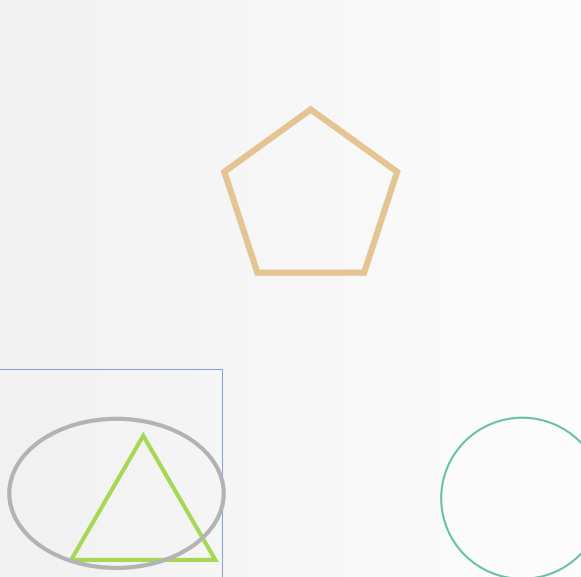[{"shape": "circle", "thickness": 1, "radius": 0.7, "center": [0.898, 0.136]}, {"shape": "square", "thickness": 0.5, "radius": 0.98, "center": [0.187, 0.164]}, {"shape": "triangle", "thickness": 2, "radius": 0.72, "center": [0.246, 0.101]}, {"shape": "pentagon", "thickness": 3, "radius": 0.78, "center": [0.535, 0.653]}, {"shape": "oval", "thickness": 2, "radius": 0.92, "center": [0.2, 0.145]}]